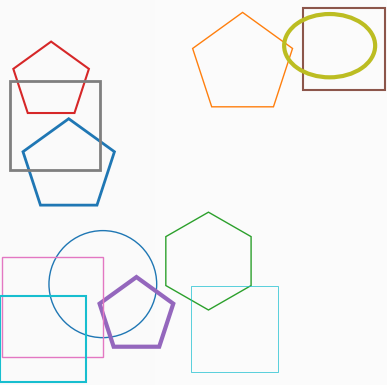[{"shape": "pentagon", "thickness": 2, "radius": 0.62, "center": [0.177, 0.568]}, {"shape": "circle", "thickness": 1, "radius": 0.69, "center": [0.265, 0.262]}, {"shape": "pentagon", "thickness": 1, "radius": 0.68, "center": [0.626, 0.832]}, {"shape": "hexagon", "thickness": 1, "radius": 0.64, "center": [0.538, 0.322]}, {"shape": "pentagon", "thickness": 1.5, "radius": 0.51, "center": [0.132, 0.789]}, {"shape": "pentagon", "thickness": 3, "radius": 0.5, "center": [0.352, 0.18]}, {"shape": "square", "thickness": 1.5, "radius": 0.53, "center": [0.888, 0.873]}, {"shape": "square", "thickness": 1, "radius": 0.65, "center": [0.136, 0.203]}, {"shape": "square", "thickness": 2, "radius": 0.58, "center": [0.141, 0.673]}, {"shape": "oval", "thickness": 3, "radius": 0.59, "center": [0.851, 0.881]}, {"shape": "square", "thickness": 0.5, "radius": 0.56, "center": [0.604, 0.145]}, {"shape": "square", "thickness": 1.5, "radius": 0.56, "center": [0.111, 0.12]}]